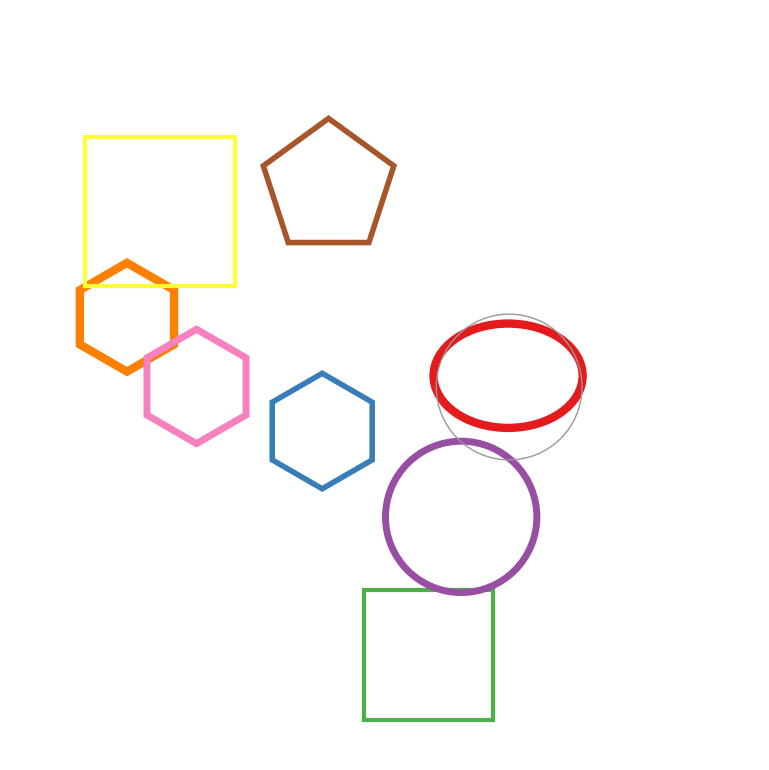[{"shape": "oval", "thickness": 3, "radius": 0.48, "center": [0.66, 0.512]}, {"shape": "hexagon", "thickness": 2, "radius": 0.37, "center": [0.418, 0.44]}, {"shape": "square", "thickness": 1.5, "radius": 0.42, "center": [0.557, 0.149]}, {"shape": "circle", "thickness": 2.5, "radius": 0.49, "center": [0.599, 0.329]}, {"shape": "hexagon", "thickness": 3, "radius": 0.35, "center": [0.165, 0.588]}, {"shape": "square", "thickness": 1.5, "radius": 0.48, "center": [0.208, 0.725]}, {"shape": "pentagon", "thickness": 2, "radius": 0.45, "center": [0.427, 0.757]}, {"shape": "hexagon", "thickness": 2.5, "radius": 0.37, "center": [0.255, 0.498]}, {"shape": "circle", "thickness": 0.5, "radius": 0.47, "center": [0.661, 0.497]}]